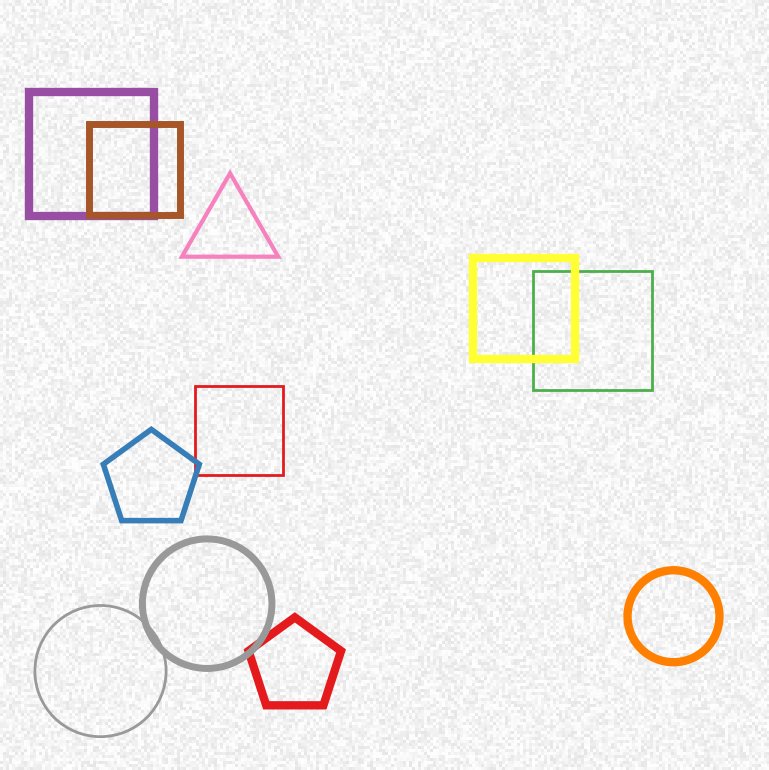[{"shape": "square", "thickness": 1, "radius": 0.29, "center": [0.31, 0.441]}, {"shape": "pentagon", "thickness": 3, "radius": 0.32, "center": [0.383, 0.135]}, {"shape": "pentagon", "thickness": 2, "radius": 0.33, "center": [0.197, 0.377]}, {"shape": "square", "thickness": 1, "radius": 0.38, "center": [0.769, 0.571]}, {"shape": "square", "thickness": 3, "radius": 0.4, "center": [0.119, 0.8]}, {"shape": "circle", "thickness": 3, "radius": 0.3, "center": [0.875, 0.2]}, {"shape": "square", "thickness": 3, "radius": 0.33, "center": [0.68, 0.599]}, {"shape": "square", "thickness": 2.5, "radius": 0.3, "center": [0.174, 0.779]}, {"shape": "triangle", "thickness": 1.5, "radius": 0.36, "center": [0.299, 0.703]}, {"shape": "circle", "thickness": 1, "radius": 0.43, "center": [0.131, 0.128]}, {"shape": "circle", "thickness": 2.5, "radius": 0.42, "center": [0.269, 0.216]}]